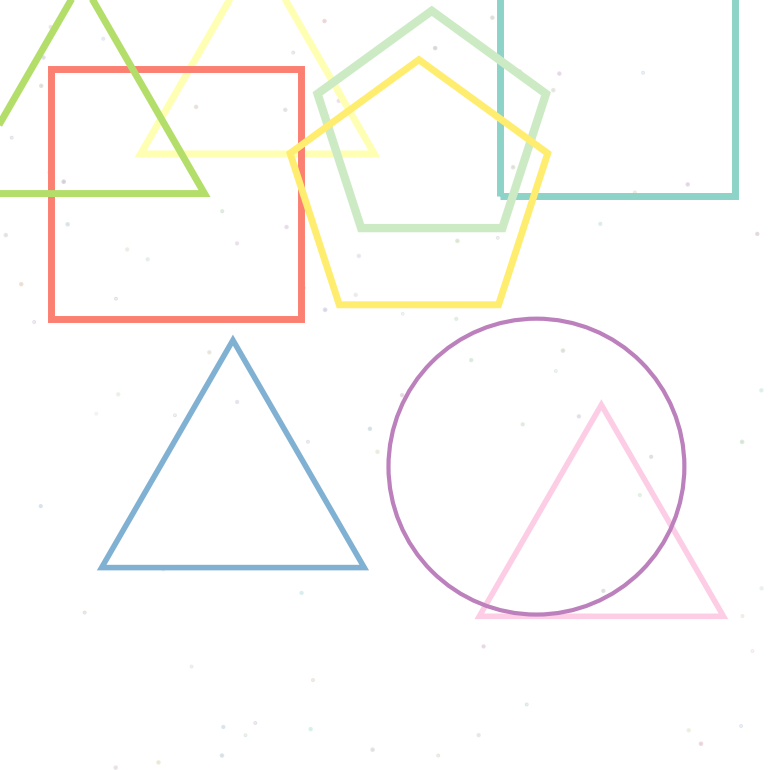[{"shape": "square", "thickness": 2.5, "radius": 0.76, "center": [0.801, 0.898]}, {"shape": "triangle", "thickness": 2.5, "radius": 0.88, "center": [0.334, 0.888]}, {"shape": "square", "thickness": 2.5, "radius": 0.81, "center": [0.228, 0.748]}, {"shape": "triangle", "thickness": 2, "radius": 0.98, "center": [0.303, 0.361]}, {"shape": "triangle", "thickness": 2.5, "radius": 0.92, "center": [0.106, 0.841]}, {"shape": "triangle", "thickness": 2, "radius": 0.92, "center": [0.781, 0.291]}, {"shape": "circle", "thickness": 1.5, "radius": 0.96, "center": [0.697, 0.394]}, {"shape": "pentagon", "thickness": 3, "radius": 0.78, "center": [0.561, 0.83]}, {"shape": "pentagon", "thickness": 2.5, "radius": 0.88, "center": [0.544, 0.747]}]